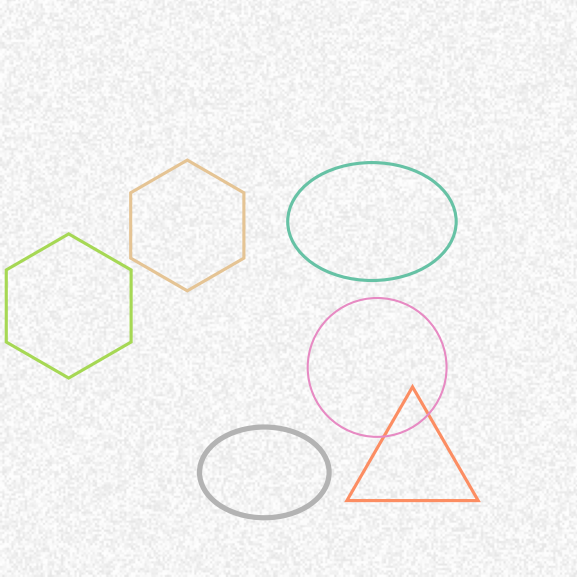[{"shape": "oval", "thickness": 1.5, "radius": 0.73, "center": [0.644, 0.616]}, {"shape": "triangle", "thickness": 1.5, "radius": 0.66, "center": [0.714, 0.198]}, {"shape": "circle", "thickness": 1, "radius": 0.6, "center": [0.653, 0.363]}, {"shape": "hexagon", "thickness": 1.5, "radius": 0.62, "center": [0.119, 0.469]}, {"shape": "hexagon", "thickness": 1.5, "radius": 0.57, "center": [0.324, 0.609]}, {"shape": "oval", "thickness": 2.5, "radius": 0.56, "center": [0.458, 0.181]}]